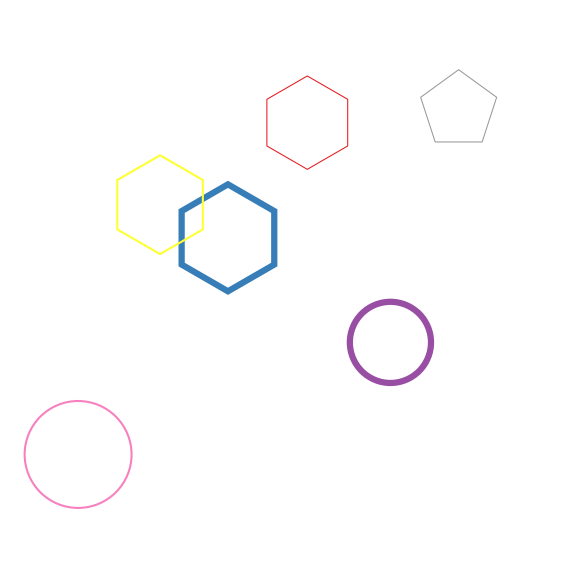[{"shape": "hexagon", "thickness": 0.5, "radius": 0.4, "center": [0.532, 0.787]}, {"shape": "hexagon", "thickness": 3, "radius": 0.46, "center": [0.395, 0.587]}, {"shape": "circle", "thickness": 3, "radius": 0.35, "center": [0.676, 0.406]}, {"shape": "hexagon", "thickness": 1, "radius": 0.43, "center": [0.277, 0.645]}, {"shape": "circle", "thickness": 1, "radius": 0.46, "center": [0.135, 0.212]}, {"shape": "pentagon", "thickness": 0.5, "radius": 0.35, "center": [0.794, 0.809]}]